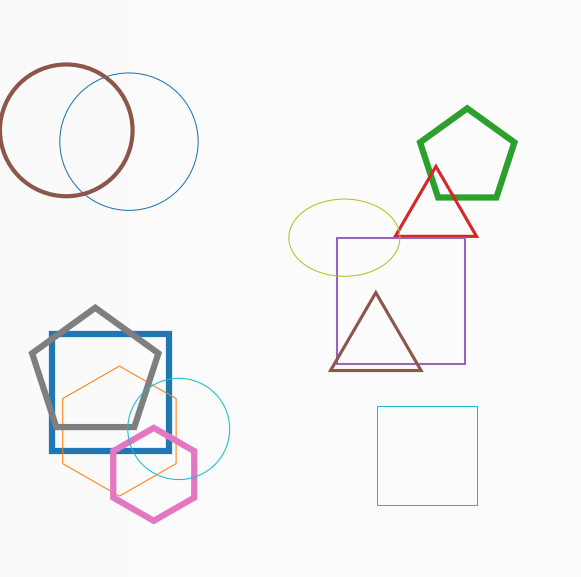[{"shape": "square", "thickness": 3, "radius": 0.51, "center": [0.19, 0.32]}, {"shape": "circle", "thickness": 0.5, "radius": 0.59, "center": [0.222, 0.754]}, {"shape": "hexagon", "thickness": 0.5, "radius": 0.56, "center": [0.205, 0.253]}, {"shape": "pentagon", "thickness": 3, "radius": 0.43, "center": [0.804, 0.726]}, {"shape": "triangle", "thickness": 1.5, "radius": 0.4, "center": [0.75, 0.63]}, {"shape": "square", "thickness": 1, "radius": 0.55, "center": [0.69, 0.478]}, {"shape": "triangle", "thickness": 1.5, "radius": 0.45, "center": [0.647, 0.403]}, {"shape": "circle", "thickness": 2, "radius": 0.57, "center": [0.114, 0.773]}, {"shape": "hexagon", "thickness": 3, "radius": 0.4, "center": [0.265, 0.178]}, {"shape": "pentagon", "thickness": 3, "radius": 0.57, "center": [0.164, 0.352]}, {"shape": "oval", "thickness": 0.5, "radius": 0.48, "center": [0.592, 0.588]}, {"shape": "circle", "thickness": 0.5, "radius": 0.44, "center": [0.308, 0.256]}, {"shape": "square", "thickness": 0.5, "radius": 0.43, "center": [0.735, 0.21]}]